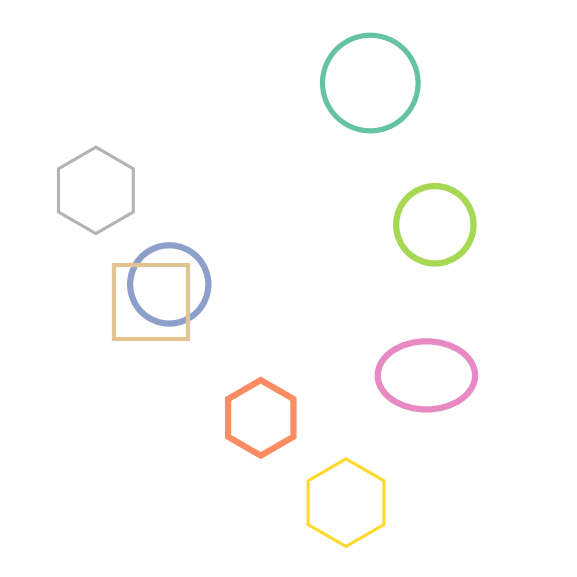[{"shape": "circle", "thickness": 2.5, "radius": 0.41, "center": [0.641, 0.855]}, {"shape": "hexagon", "thickness": 3, "radius": 0.33, "center": [0.452, 0.276]}, {"shape": "circle", "thickness": 3, "radius": 0.34, "center": [0.293, 0.507]}, {"shape": "oval", "thickness": 3, "radius": 0.42, "center": [0.738, 0.349]}, {"shape": "circle", "thickness": 3, "radius": 0.34, "center": [0.753, 0.61]}, {"shape": "hexagon", "thickness": 1.5, "radius": 0.38, "center": [0.599, 0.129]}, {"shape": "square", "thickness": 2, "radius": 0.32, "center": [0.262, 0.476]}, {"shape": "hexagon", "thickness": 1.5, "radius": 0.37, "center": [0.166, 0.669]}]